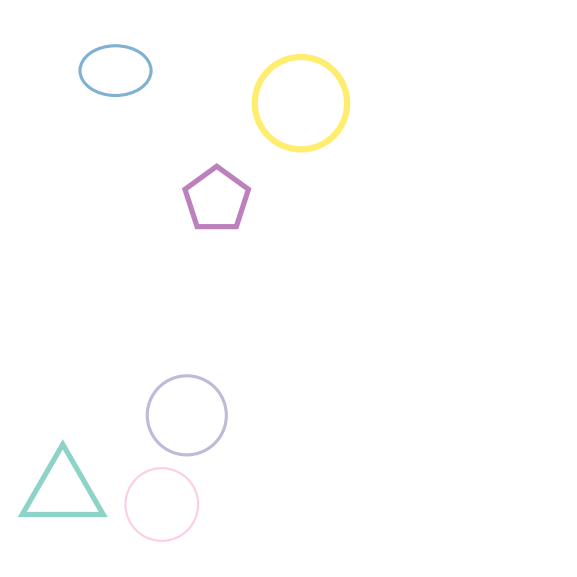[{"shape": "triangle", "thickness": 2.5, "radius": 0.4, "center": [0.109, 0.149]}, {"shape": "circle", "thickness": 1.5, "radius": 0.34, "center": [0.323, 0.28]}, {"shape": "oval", "thickness": 1.5, "radius": 0.31, "center": [0.2, 0.877]}, {"shape": "circle", "thickness": 1, "radius": 0.31, "center": [0.28, 0.126]}, {"shape": "pentagon", "thickness": 2.5, "radius": 0.29, "center": [0.375, 0.653]}, {"shape": "circle", "thickness": 3, "radius": 0.4, "center": [0.521, 0.82]}]